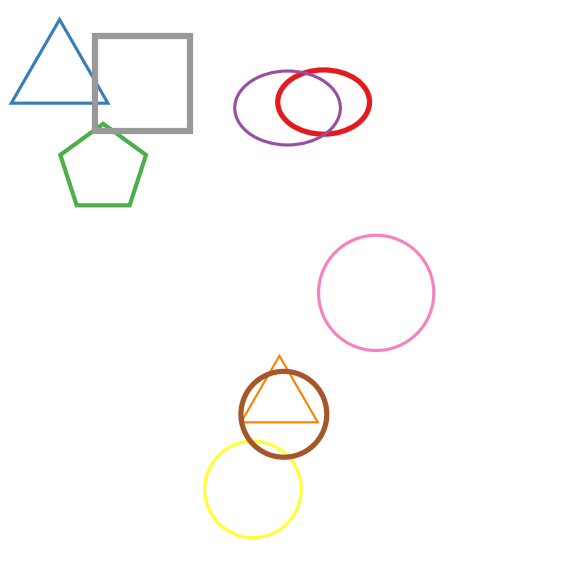[{"shape": "oval", "thickness": 2.5, "radius": 0.4, "center": [0.56, 0.822]}, {"shape": "triangle", "thickness": 1.5, "radius": 0.48, "center": [0.103, 0.869]}, {"shape": "pentagon", "thickness": 2, "radius": 0.39, "center": [0.179, 0.707]}, {"shape": "oval", "thickness": 1.5, "radius": 0.46, "center": [0.498, 0.812]}, {"shape": "triangle", "thickness": 1, "radius": 0.38, "center": [0.484, 0.306]}, {"shape": "circle", "thickness": 1.5, "radius": 0.42, "center": [0.438, 0.152]}, {"shape": "circle", "thickness": 2.5, "radius": 0.37, "center": [0.492, 0.282]}, {"shape": "circle", "thickness": 1.5, "radius": 0.5, "center": [0.651, 0.492]}, {"shape": "square", "thickness": 3, "radius": 0.41, "center": [0.247, 0.854]}]